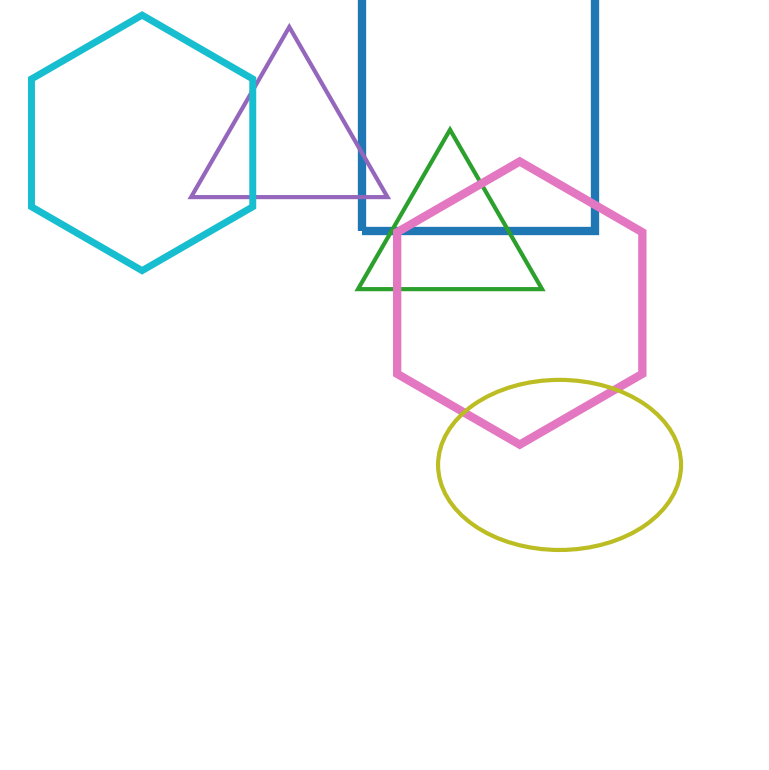[{"shape": "square", "thickness": 3, "radius": 0.76, "center": [0.621, 0.852]}, {"shape": "triangle", "thickness": 1.5, "radius": 0.69, "center": [0.584, 0.693]}, {"shape": "triangle", "thickness": 1.5, "radius": 0.74, "center": [0.376, 0.818]}, {"shape": "hexagon", "thickness": 3, "radius": 0.92, "center": [0.675, 0.606]}, {"shape": "oval", "thickness": 1.5, "radius": 0.79, "center": [0.727, 0.396]}, {"shape": "hexagon", "thickness": 2.5, "radius": 0.83, "center": [0.185, 0.814]}]